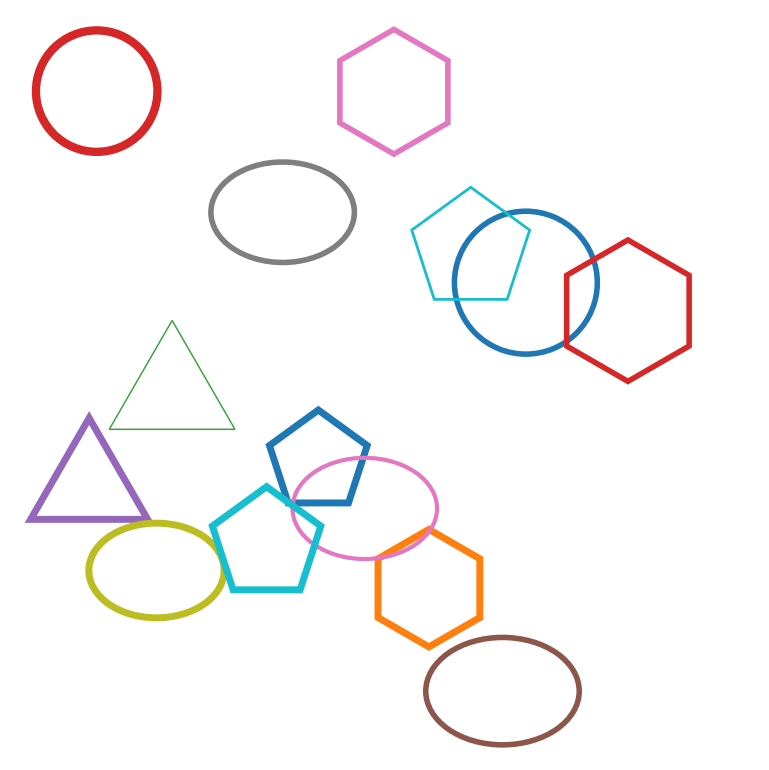[{"shape": "pentagon", "thickness": 2.5, "radius": 0.33, "center": [0.413, 0.401]}, {"shape": "circle", "thickness": 2, "radius": 0.46, "center": [0.683, 0.633]}, {"shape": "hexagon", "thickness": 2.5, "radius": 0.38, "center": [0.557, 0.236]}, {"shape": "triangle", "thickness": 0.5, "radius": 0.47, "center": [0.224, 0.49]}, {"shape": "hexagon", "thickness": 2, "radius": 0.46, "center": [0.815, 0.597]}, {"shape": "circle", "thickness": 3, "radius": 0.39, "center": [0.126, 0.882]}, {"shape": "triangle", "thickness": 2.5, "radius": 0.44, "center": [0.116, 0.369]}, {"shape": "oval", "thickness": 2, "radius": 0.5, "center": [0.653, 0.102]}, {"shape": "hexagon", "thickness": 2, "radius": 0.4, "center": [0.512, 0.881]}, {"shape": "oval", "thickness": 1.5, "radius": 0.47, "center": [0.474, 0.34]}, {"shape": "oval", "thickness": 2, "radius": 0.47, "center": [0.367, 0.724]}, {"shape": "oval", "thickness": 2.5, "radius": 0.44, "center": [0.203, 0.259]}, {"shape": "pentagon", "thickness": 2.5, "radius": 0.37, "center": [0.346, 0.294]}, {"shape": "pentagon", "thickness": 1, "radius": 0.4, "center": [0.611, 0.676]}]